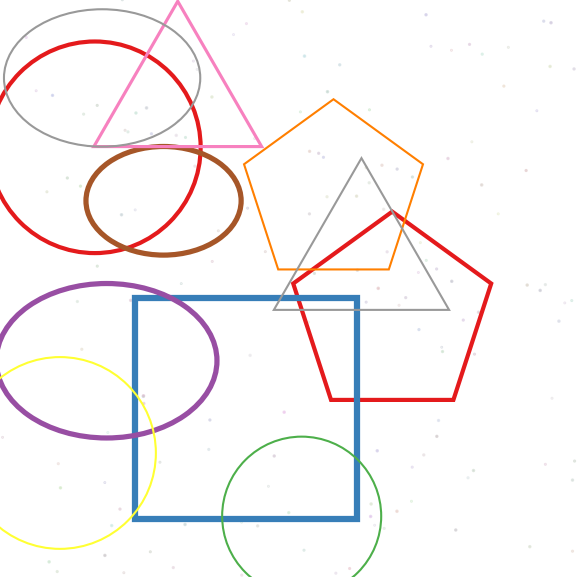[{"shape": "circle", "thickness": 2, "radius": 0.92, "center": [0.164, 0.744]}, {"shape": "pentagon", "thickness": 2, "radius": 0.9, "center": [0.679, 0.452]}, {"shape": "square", "thickness": 3, "radius": 0.96, "center": [0.426, 0.292]}, {"shape": "circle", "thickness": 1, "radius": 0.69, "center": [0.522, 0.105]}, {"shape": "oval", "thickness": 2.5, "radius": 0.96, "center": [0.185, 0.374]}, {"shape": "pentagon", "thickness": 1, "radius": 0.81, "center": [0.578, 0.664]}, {"shape": "circle", "thickness": 1, "radius": 0.83, "center": [0.104, 0.215]}, {"shape": "oval", "thickness": 2.5, "radius": 0.67, "center": [0.283, 0.651]}, {"shape": "triangle", "thickness": 1.5, "radius": 0.84, "center": [0.308, 0.829]}, {"shape": "triangle", "thickness": 1, "radius": 0.88, "center": [0.626, 0.55]}, {"shape": "oval", "thickness": 1, "radius": 0.85, "center": [0.177, 0.864]}]